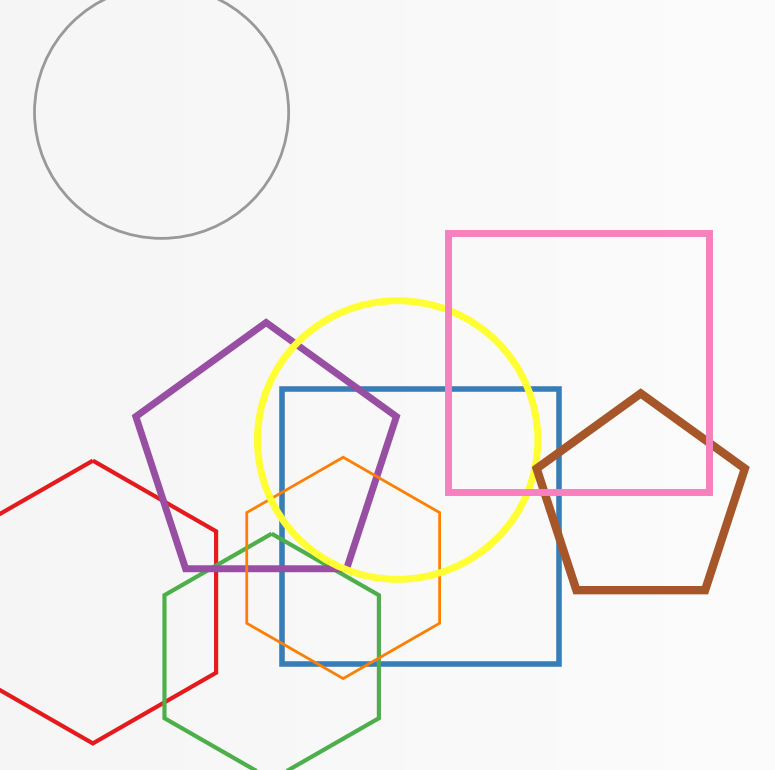[{"shape": "hexagon", "thickness": 1.5, "radius": 0.92, "center": [0.12, 0.218]}, {"shape": "square", "thickness": 2, "radius": 0.89, "center": [0.542, 0.316]}, {"shape": "hexagon", "thickness": 1.5, "radius": 0.8, "center": [0.351, 0.147]}, {"shape": "pentagon", "thickness": 2.5, "radius": 0.88, "center": [0.343, 0.404]}, {"shape": "hexagon", "thickness": 1, "radius": 0.72, "center": [0.443, 0.262]}, {"shape": "circle", "thickness": 2.5, "radius": 0.9, "center": [0.513, 0.429]}, {"shape": "pentagon", "thickness": 3, "radius": 0.71, "center": [0.827, 0.348]}, {"shape": "square", "thickness": 2.5, "radius": 0.84, "center": [0.746, 0.529]}, {"shape": "circle", "thickness": 1, "radius": 0.82, "center": [0.208, 0.854]}]